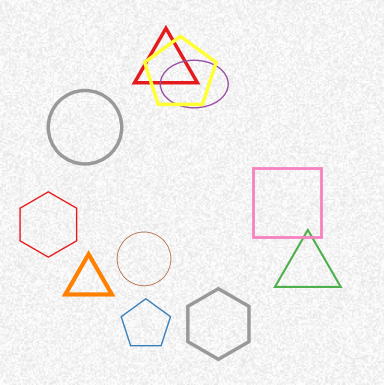[{"shape": "triangle", "thickness": 2.5, "radius": 0.47, "center": [0.431, 0.832]}, {"shape": "hexagon", "thickness": 1, "radius": 0.42, "center": [0.126, 0.417]}, {"shape": "pentagon", "thickness": 1, "radius": 0.34, "center": [0.379, 0.157]}, {"shape": "triangle", "thickness": 1.5, "radius": 0.49, "center": [0.8, 0.304]}, {"shape": "oval", "thickness": 1, "radius": 0.44, "center": [0.505, 0.782]}, {"shape": "triangle", "thickness": 3, "radius": 0.35, "center": [0.23, 0.27]}, {"shape": "pentagon", "thickness": 2.5, "radius": 0.49, "center": [0.469, 0.808]}, {"shape": "circle", "thickness": 0.5, "radius": 0.35, "center": [0.374, 0.328]}, {"shape": "square", "thickness": 2, "radius": 0.45, "center": [0.745, 0.474]}, {"shape": "circle", "thickness": 2.5, "radius": 0.48, "center": [0.221, 0.67]}, {"shape": "hexagon", "thickness": 2.5, "radius": 0.46, "center": [0.567, 0.158]}]